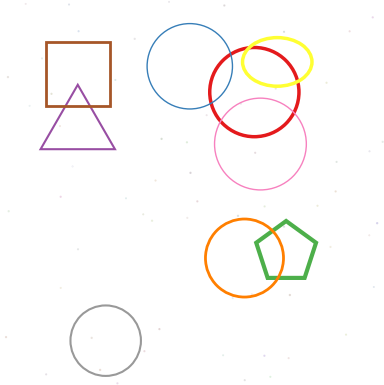[{"shape": "circle", "thickness": 2.5, "radius": 0.58, "center": [0.661, 0.761]}, {"shape": "circle", "thickness": 1, "radius": 0.55, "center": [0.493, 0.828]}, {"shape": "pentagon", "thickness": 3, "radius": 0.41, "center": [0.743, 0.344]}, {"shape": "triangle", "thickness": 1.5, "radius": 0.56, "center": [0.202, 0.668]}, {"shape": "circle", "thickness": 2, "radius": 0.51, "center": [0.635, 0.33]}, {"shape": "oval", "thickness": 2.5, "radius": 0.45, "center": [0.72, 0.839]}, {"shape": "square", "thickness": 2, "radius": 0.41, "center": [0.202, 0.808]}, {"shape": "circle", "thickness": 1, "radius": 0.6, "center": [0.676, 0.626]}, {"shape": "circle", "thickness": 1.5, "radius": 0.46, "center": [0.275, 0.115]}]